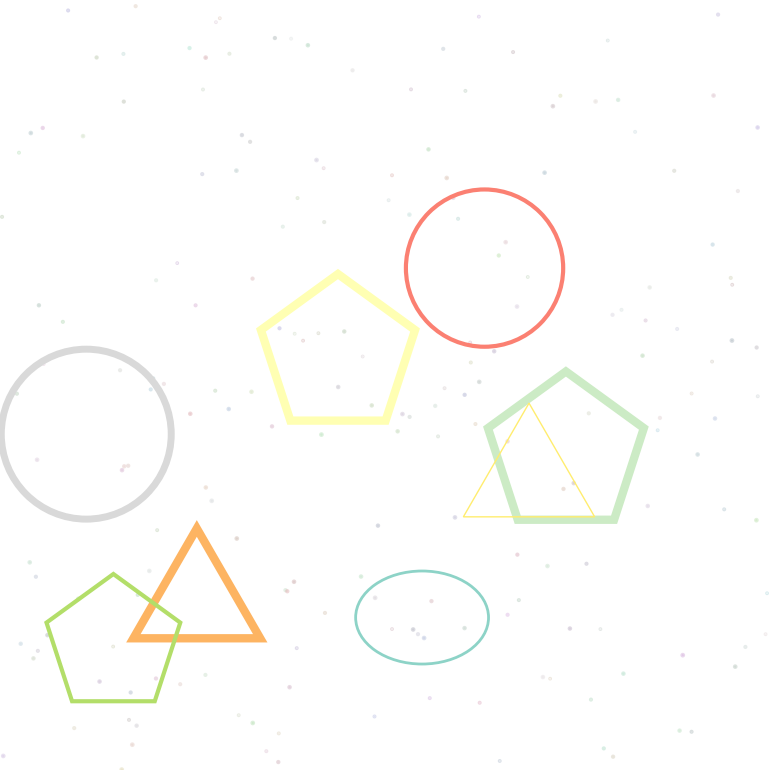[{"shape": "oval", "thickness": 1, "radius": 0.43, "center": [0.548, 0.198]}, {"shape": "pentagon", "thickness": 3, "radius": 0.53, "center": [0.439, 0.539]}, {"shape": "circle", "thickness": 1.5, "radius": 0.51, "center": [0.629, 0.652]}, {"shape": "triangle", "thickness": 3, "radius": 0.48, "center": [0.256, 0.219]}, {"shape": "pentagon", "thickness": 1.5, "radius": 0.46, "center": [0.147, 0.163]}, {"shape": "circle", "thickness": 2.5, "radius": 0.55, "center": [0.112, 0.436]}, {"shape": "pentagon", "thickness": 3, "radius": 0.53, "center": [0.735, 0.411]}, {"shape": "triangle", "thickness": 0.5, "radius": 0.49, "center": [0.687, 0.378]}]